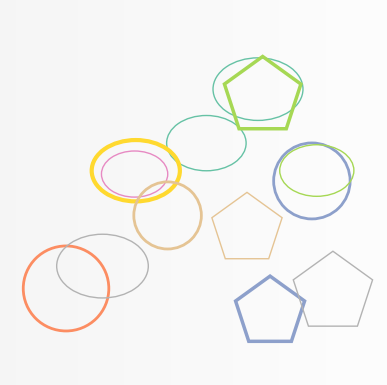[{"shape": "oval", "thickness": 1, "radius": 0.51, "center": [0.533, 0.628]}, {"shape": "oval", "thickness": 1, "radius": 0.58, "center": [0.666, 0.768]}, {"shape": "circle", "thickness": 2, "radius": 0.55, "center": [0.17, 0.251]}, {"shape": "pentagon", "thickness": 2.5, "radius": 0.47, "center": [0.697, 0.189]}, {"shape": "circle", "thickness": 2, "radius": 0.49, "center": [0.805, 0.53]}, {"shape": "oval", "thickness": 1, "radius": 0.43, "center": [0.347, 0.548]}, {"shape": "oval", "thickness": 1, "radius": 0.48, "center": [0.818, 0.557]}, {"shape": "pentagon", "thickness": 2.5, "radius": 0.52, "center": [0.678, 0.75]}, {"shape": "oval", "thickness": 3, "radius": 0.57, "center": [0.35, 0.557]}, {"shape": "pentagon", "thickness": 1, "radius": 0.48, "center": [0.637, 0.405]}, {"shape": "circle", "thickness": 2, "radius": 0.44, "center": [0.432, 0.44]}, {"shape": "pentagon", "thickness": 1, "radius": 0.54, "center": [0.859, 0.24]}, {"shape": "oval", "thickness": 1, "radius": 0.59, "center": [0.264, 0.309]}]